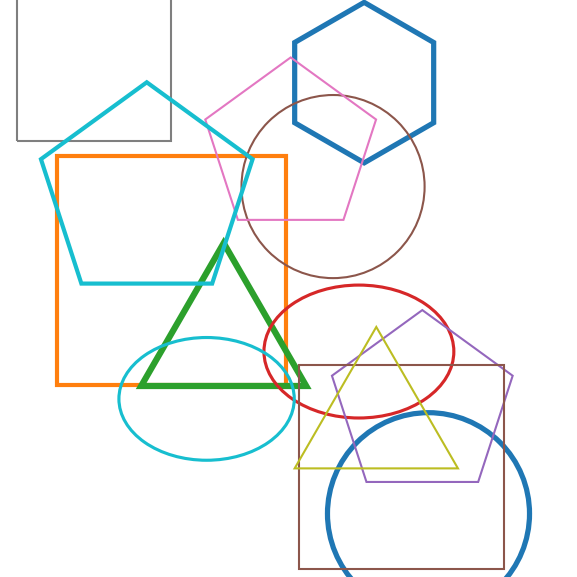[{"shape": "circle", "thickness": 2.5, "radius": 0.87, "center": [0.742, 0.11]}, {"shape": "hexagon", "thickness": 2.5, "radius": 0.69, "center": [0.631, 0.856]}, {"shape": "square", "thickness": 2, "radius": 0.99, "center": [0.297, 0.531]}, {"shape": "triangle", "thickness": 3, "radius": 0.82, "center": [0.387, 0.413]}, {"shape": "oval", "thickness": 1.5, "radius": 0.82, "center": [0.621, 0.39]}, {"shape": "pentagon", "thickness": 1, "radius": 0.82, "center": [0.731, 0.298]}, {"shape": "circle", "thickness": 1, "radius": 0.79, "center": [0.577, 0.676]}, {"shape": "square", "thickness": 1, "radius": 0.89, "center": [0.695, 0.19]}, {"shape": "pentagon", "thickness": 1, "radius": 0.78, "center": [0.503, 0.744]}, {"shape": "square", "thickness": 1, "radius": 0.67, "center": [0.162, 0.889]}, {"shape": "triangle", "thickness": 1, "radius": 0.82, "center": [0.652, 0.27]}, {"shape": "oval", "thickness": 1.5, "radius": 0.76, "center": [0.358, 0.308]}, {"shape": "pentagon", "thickness": 2, "radius": 0.96, "center": [0.254, 0.664]}]